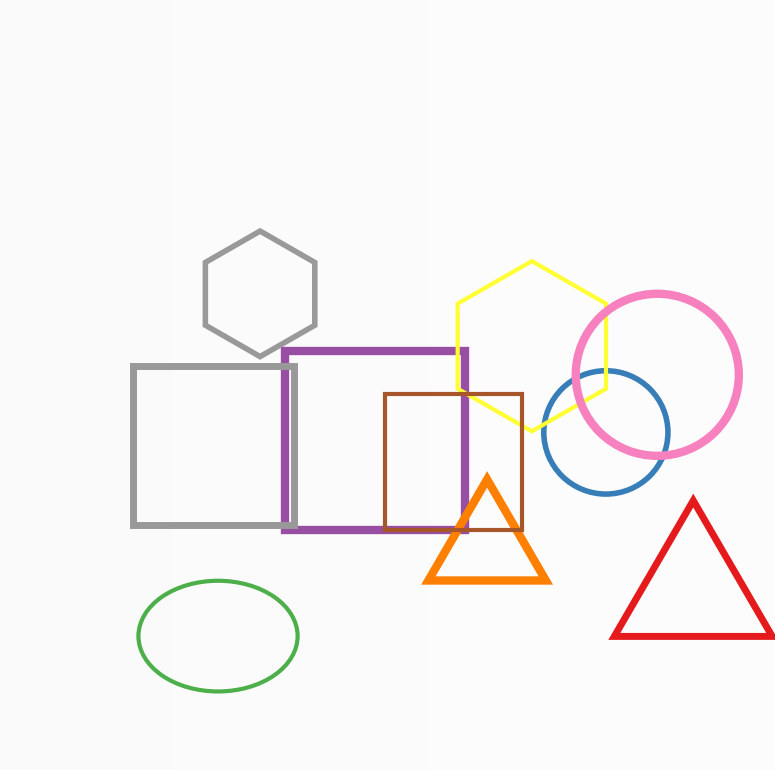[{"shape": "triangle", "thickness": 2.5, "radius": 0.59, "center": [0.895, 0.232]}, {"shape": "circle", "thickness": 2, "radius": 0.4, "center": [0.782, 0.438]}, {"shape": "oval", "thickness": 1.5, "radius": 0.51, "center": [0.281, 0.174]}, {"shape": "square", "thickness": 3, "radius": 0.58, "center": [0.484, 0.428]}, {"shape": "triangle", "thickness": 3, "radius": 0.44, "center": [0.629, 0.29]}, {"shape": "hexagon", "thickness": 1.5, "radius": 0.55, "center": [0.686, 0.55]}, {"shape": "square", "thickness": 1.5, "radius": 0.44, "center": [0.585, 0.4]}, {"shape": "circle", "thickness": 3, "radius": 0.53, "center": [0.848, 0.513]}, {"shape": "square", "thickness": 2.5, "radius": 0.52, "center": [0.276, 0.421]}, {"shape": "hexagon", "thickness": 2, "radius": 0.41, "center": [0.336, 0.618]}]